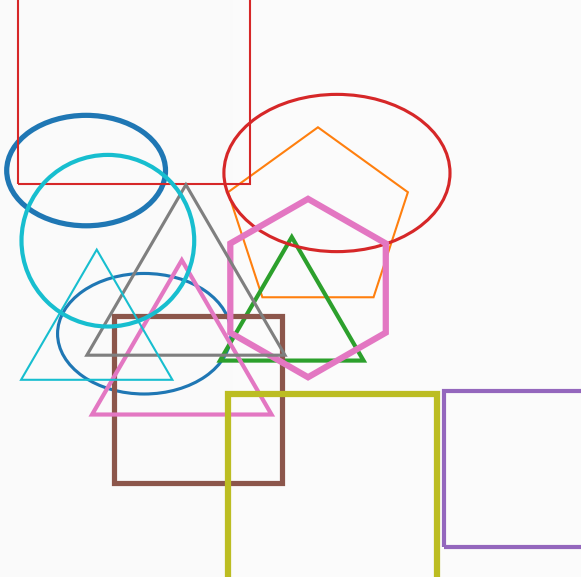[{"shape": "oval", "thickness": 2.5, "radius": 0.68, "center": [0.148, 0.704]}, {"shape": "oval", "thickness": 1.5, "radius": 0.75, "center": [0.248, 0.421]}, {"shape": "pentagon", "thickness": 1, "radius": 0.81, "center": [0.547, 0.616]}, {"shape": "triangle", "thickness": 2, "radius": 0.71, "center": [0.502, 0.446]}, {"shape": "oval", "thickness": 1.5, "radius": 0.97, "center": [0.58, 0.7]}, {"shape": "square", "thickness": 1, "radius": 1.0, "center": [0.231, 0.88]}, {"shape": "square", "thickness": 2, "radius": 0.67, "center": [0.899, 0.187]}, {"shape": "square", "thickness": 2.5, "radius": 0.72, "center": [0.341, 0.307]}, {"shape": "hexagon", "thickness": 3, "radius": 0.77, "center": [0.53, 0.5]}, {"shape": "triangle", "thickness": 2, "radius": 0.89, "center": [0.313, 0.37]}, {"shape": "triangle", "thickness": 1.5, "radius": 0.98, "center": [0.32, 0.482]}, {"shape": "square", "thickness": 3, "radius": 0.9, "center": [0.572, 0.137]}, {"shape": "triangle", "thickness": 1, "radius": 0.75, "center": [0.166, 0.417]}, {"shape": "circle", "thickness": 2, "radius": 0.74, "center": [0.186, 0.582]}]